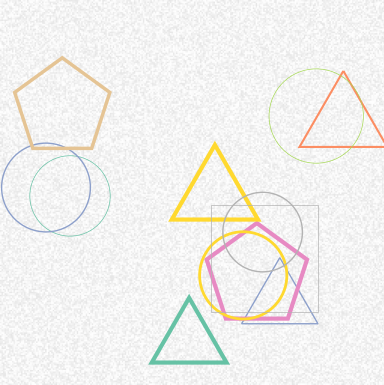[{"shape": "circle", "thickness": 0.5, "radius": 0.52, "center": [0.182, 0.491]}, {"shape": "triangle", "thickness": 3, "radius": 0.56, "center": [0.491, 0.114]}, {"shape": "triangle", "thickness": 1.5, "radius": 0.66, "center": [0.892, 0.684]}, {"shape": "circle", "thickness": 1, "radius": 0.58, "center": [0.119, 0.513]}, {"shape": "triangle", "thickness": 1, "radius": 0.57, "center": [0.727, 0.216]}, {"shape": "pentagon", "thickness": 3, "radius": 0.69, "center": [0.667, 0.283]}, {"shape": "circle", "thickness": 0.5, "radius": 0.61, "center": [0.821, 0.699]}, {"shape": "triangle", "thickness": 3, "radius": 0.65, "center": [0.558, 0.494]}, {"shape": "circle", "thickness": 2, "radius": 0.57, "center": [0.632, 0.285]}, {"shape": "pentagon", "thickness": 2.5, "radius": 0.65, "center": [0.162, 0.72]}, {"shape": "circle", "thickness": 1, "radius": 0.52, "center": [0.682, 0.397]}, {"shape": "square", "thickness": 0.5, "radius": 0.7, "center": [0.687, 0.329]}]